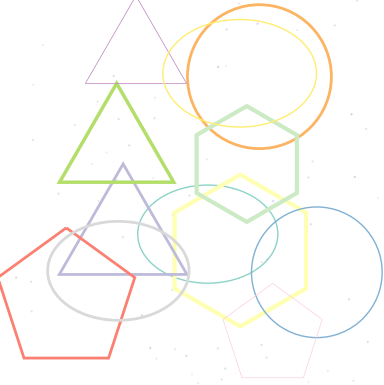[{"shape": "oval", "thickness": 1, "radius": 0.91, "center": [0.54, 0.392]}, {"shape": "hexagon", "thickness": 3, "radius": 0.99, "center": [0.624, 0.349]}, {"shape": "triangle", "thickness": 2, "radius": 0.96, "center": [0.32, 0.383]}, {"shape": "pentagon", "thickness": 2, "radius": 0.94, "center": [0.172, 0.221]}, {"shape": "circle", "thickness": 1, "radius": 0.85, "center": [0.823, 0.293]}, {"shape": "circle", "thickness": 2, "radius": 0.93, "center": [0.674, 0.801]}, {"shape": "triangle", "thickness": 2.5, "radius": 0.86, "center": [0.303, 0.612]}, {"shape": "pentagon", "thickness": 0.5, "radius": 0.68, "center": [0.708, 0.128]}, {"shape": "oval", "thickness": 2, "radius": 0.92, "center": [0.307, 0.297]}, {"shape": "triangle", "thickness": 0.5, "radius": 0.76, "center": [0.353, 0.859]}, {"shape": "hexagon", "thickness": 3, "radius": 0.75, "center": [0.641, 0.574]}, {"shape": "oval", "thickness": 1, "radius": 1.0, "center": [0.623, 0.81]}]